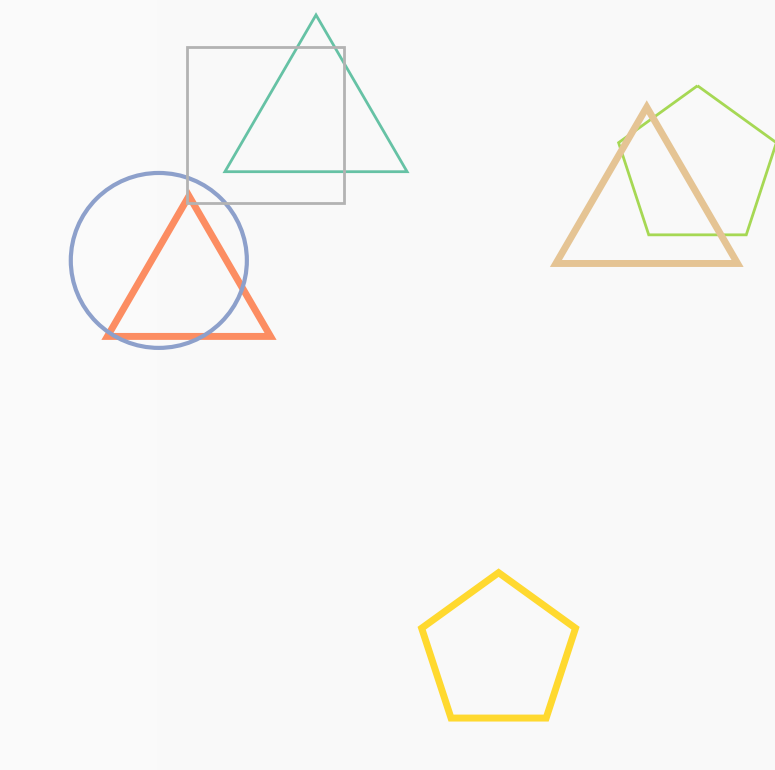[{"shape": "triangle", "thickness": 1, "radius": 0.68, "center": [0.408, 0.845]}, {"shape": "triangle", "thickness": 2.5, "radius": 0.61, "center": [0.244, 0.624]}, {"shape": "circle", "thickness": 1.5, "radius": 0.57, "center": [0.205, 0.662]}, {"shape": "pentagon", "thickness": 1, "radius": 0.54, "center": [0.9, 0.782]}, {"shape": "pentagon", "thickness": 2.5, "radius": 0.52, "center": [0.643, 0.152]}, {"shape": "triangle", "thickness": 2.5, "radius": 0.68, "center": [0.835, 0.725]}, {"shape": "square", "thickness": 1, "radius": 0.5, "center": [0.343, 0.837]}]